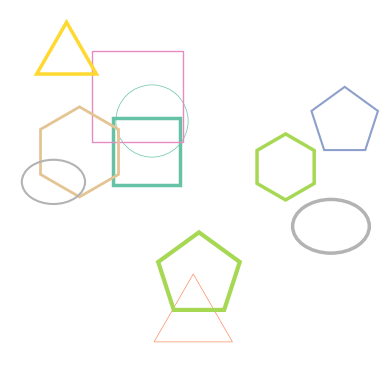[{"shape": "square", "thickness": 2.5, "radius": 0.44, "center": [0.381, 0.606]}, {"shape": "circle", "thickness": 0.5, "radius": 0.47, "center": [0.395, 0.686]}, {"shape": "triangle", "thickness": 0.5, "radius": 0.59, "center": [0.502, 0.171]}, {"shape": "pentagon", "thickness": 1.5, "radius": 0.45, "center": [0.895, 0.684]}, {"shape": "square", "thickness": 1, "radius": 0.59, "center": [0.358, 0.75]}, {"shape": "hexagon", "thickness": 2.5, "radius": 0.43, "center": [0.742, 0.566]}, {"shape": "pentagon", "thickness": 3, "radius": 0.56, "center": [0.517, 0.285]}, {"shape": "triangle", "thickness": 2.5, "radius": 0.45, "center": [0.173, 0.853]}, {"shape": "hexagon", "thickness": 2, "radius": 0.58, "center": [0.207, 0.605]}, {"shape": "oval", "thickness": 1.5, "radius": 0.41, "center": [0.139, 0.528]}, {"shape": "oval", "thickness": 2.5, "radius": 0.5, "center": [0.86, 0.412]}]